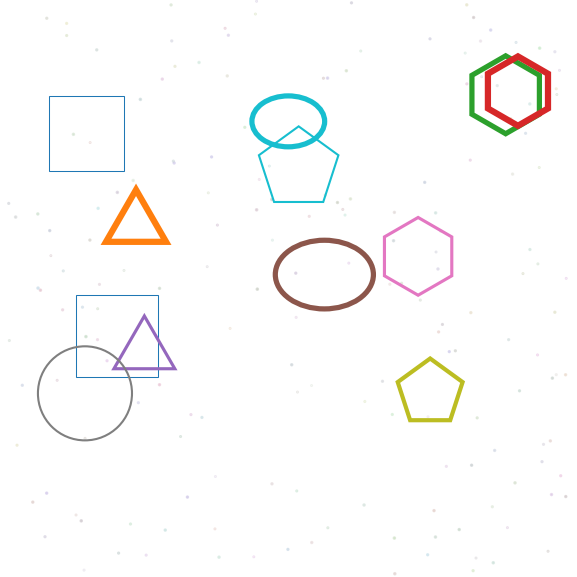[{"shape": "square", "thickness": 0.5, "radius": 0.33, "center": [0.15, 0.768]}, {"shape": "square", "thickness": 0.5, "radius": 0.36, "center": [0.203, 0.418]}, {"shape": "triangle", "thickness": 3, "radius": 0.3, "center": [0.236, 0.61]}, {"shape": "hexagon", "thickness": 2.5, "radius": 0.34, "center": [0.876, 0.835]}, {"shape": "hexagon", "thickness": 3, "radius": 0.3, "center": [0.897, 0.841]}, {"shape": "triangle", "thickness": 1.5, "radius": 0.3, "center": [0.25, 0.391]}, {"shape": "oval", "thickness": 2.5, "radius": 0.42, "center": [0.562, 0.524]}, {"shape": "hexagon", "thickness": 1.5, "radius": 0.34, "center": [0.724, 0.555]}, {"shape": "circle", "thickness": 1, "radius": 0.41, "center": [0.147, 0.318]}, {"shape": "pentagon", "thickness": 2, "radius": 0.3, "center": [0.745, 0.319]}, {"shape": "pentagon", "thickness": 1, "radius": 0.36, "center": [0.517, 0.708]}, {"shape": "oval", "thickness": 2.5, "radius": 0.31, "center": [0.499, 0.789]}]